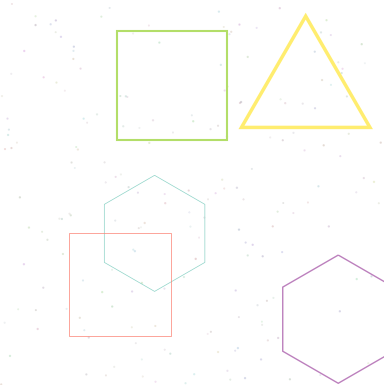[{"shape": "hexagon", "thickness": 0.5, "radius": 0.75, "center": [0.402, 0.394]}, {"shape": "square", "thickness": 0.5, "radius": 0.67, "center": [0.312, 0.262]}, {"shape": "square", "thickness": 1.5, "radius": 0.71, "center": [0.447, 0.778]}, {"shape": "hexagon", "thickness": 1, "radius": 0.83, "center": [0.879, 0.171]}, {"shape": "triangle", "thickness": 2.5, "radius": 0.96, "center": [0.794, 0.765]}]